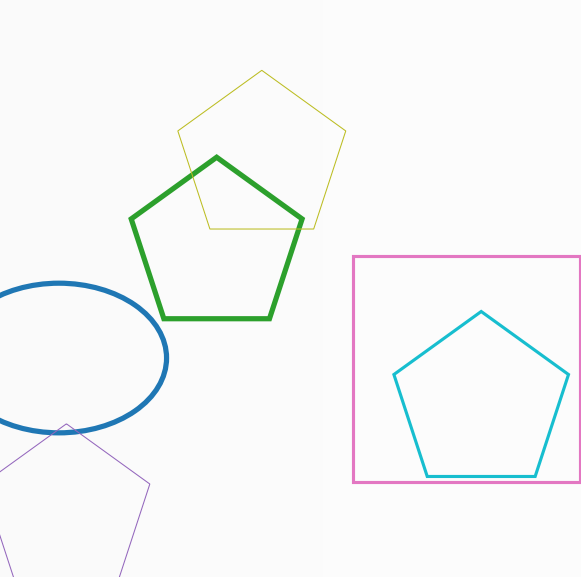[{"shape": "oval", "thickness": 2.5, "radius": 0.93, "center": [0.101, 0.379]}, {"shape": "pentagon", "thickness": 2.5, "radius": 0.77, "center": [0.373, 0.572]}, {"shape": "pentagon", "thickness": 0.5, "radius": 0.75, "center": [0.114, 0.114]}, {"shape": "square", "thickness": 1.5, "radius": 0.98, "center": [0.802, 0.36]}, {"shape": "pentagon", "thickness": 0.5, "radius": 0.76, "center": [0.45, 0.725]}, {"shape": "pentagon", "thickness": 1.5, "radius": 0.79, "center": [0.828, 0.302]}]